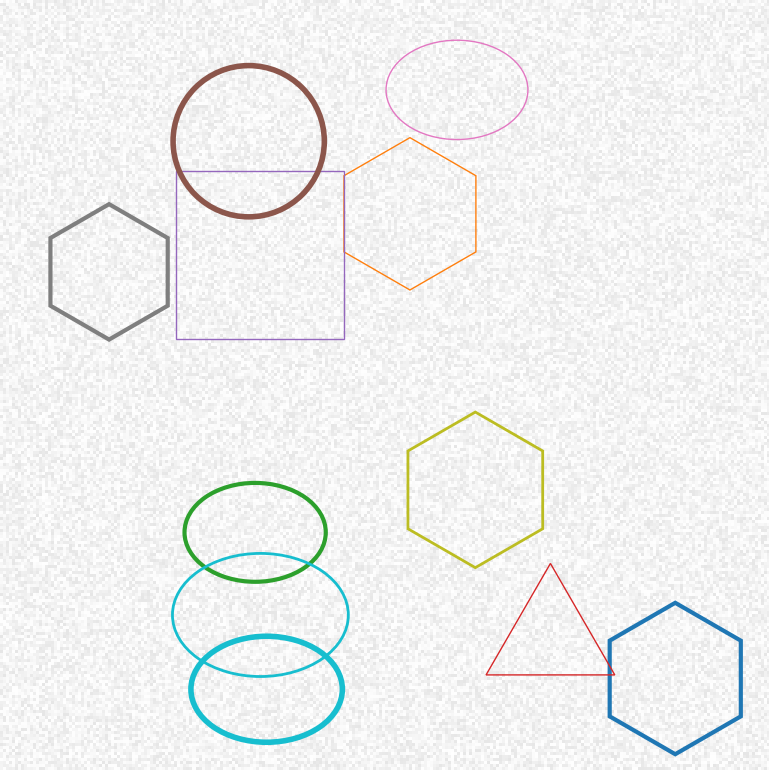[{"shape": "hexagon", "thickness": 1.5, "radius": 0.49, "center": [0.877, 0.119]}, {"shape": "hexagon", "thickness": 0.5, "radius": 0.49, "center": [0.532, 0.722]}, {"shape": "oval", "thickness": 1.5, "radius": 0.46, "center": [0.331, 0.309]}, {"shape": "triangle", "thickness": 0.5, "radius": 0.48, "center": [0.715, 0.172]}, {"shape": "square", "thickness": 0.5, "radius": 0.55, "center": [0.337, 0.669]}, {"shape": "circle", "thickness": 2, "radius": 0.49, "center": [0.323, 0.817]}, {"shape": "oval", "thickness": 0.5, "radius": 0.46, "center": [0.593, 0.883]}, {"shape": "hexagon", "thickness": 1.5, "radius": 0.44, "center": [0.142, 0.647]}, {"shape": "hexagon", "thickness": 1, "radius": 0.51, "center": [0.617, 0.364]}, {"shape": "oval", "thickness": 1, "radius": 0.57, "center": [0.338, 0.201]}, {"shape": "oval", "thickness": 2, "radius": 0.49, "center": [0.346, 0.105]}]